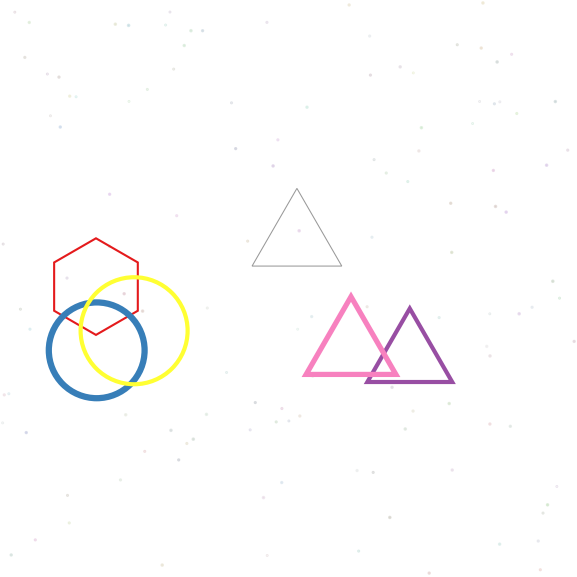[{"shape": "hexagon", "thickness": 1, "radius": 0.42, "center": [0.166, 0.503]}, {"shape": "circle", "thickness": 3, "radius": 0.41, "center": [0.167, 0.393]}, {"shape": "triangle", "thickness": 2, "radius": 0.42, "center": [0.71, 0.38]}, {"shape": "circle", "thickness": 2, "radius": 0.46, "center": [0.232, 0.426]}, {"shape": "triangle", "thickness": 2.5, "radius": 0.45, "center": [0.608, 0.396]}, {"shape": "triangle", "thickness": 0.5, "radius": 0.45, "center": [0.514, 0.583]}]